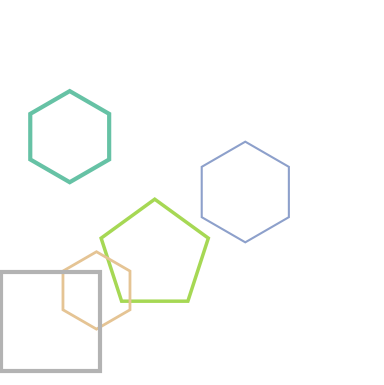[{"shape": "hexagon", "thickness": 3, "radius": 0.59, "center": [0.181, 0.645]}, {"shape": "hexagon", "thickness": 1.5, "radius": 0.65, "center": [0.637, 0.501]}, {"shape": "pentagon", "thickness": 2.5, "radius": 0.73, "center": [0.402, 0.336]}, {"shape": "hexagon", "thickness": 2, "radius": 0.5, "center": [0.251, 0.246]}, {"shape": "square", "thickness": 3, "radius": 0.64, "center": [0.132, 0.164]}]